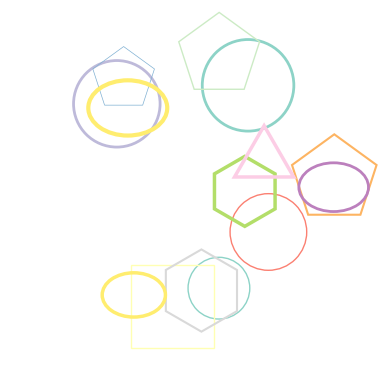[{"shape": "circle", "thickness": 2, "radius": 0.59, "center": [0.644, 0.778]}, {"shape": "circle", "thickness": 1, "radius": 0.4, "center": [0.569, 0.252]}, {"shape": "square", "thickness": 1, "radius": 0.54, "center": [0.449, 0.204]}, {"shape": "circle", "thickness": 2, "radius": 0.56, "center": [0.303, 0.73]}, {"shape": "circle", "thickness": 1, "radius": 0.5, "center": [0.697, 0.397]}, {"shape": "pentagon", "thickness": 0.5, "radius": 0.42, "center": [0.321, 0.795]}, {"shape": "pentagon", "thickness": 1.5, "radius": 0.58, "center": [0.868, 0.536]}, {"shape": "hexagon", "thickness": 2.5, "radius": 0.45, "center": [0.636, 0.503]}, {"shape": "triangle", "thickness": 2.5, "radius": 0.44, "center": [0.686, 0.585]}, {"shape": "hexagon", "thickness": 1.5, "radius": 0.53, "center": [0.523, 0.245]}, {"shape": "oval", "thickness": 2, "radius": 0.45, "center": [0.867, 0.514]}, {"shape": "pentagon", "thickness": 1, "radius": 0.55, "center": [0.569, 0.857]}, {"shape": "oval", "thickness": 2.5, "radius": 0.41, "center": [0.348, 0.234]}, {"shape": "oval", "thickness": 3, "radius": 0.51, "center": [0.332, 0.72]}]